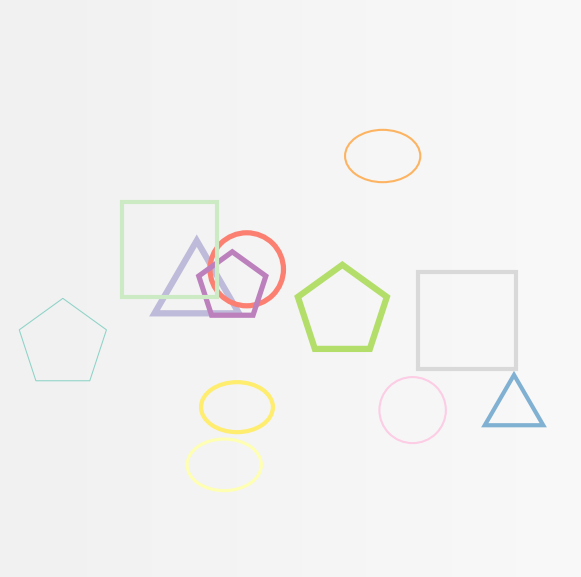[{"shape": "pentagon", "thickness": 0.5, "radius": 0.39, "center": [0.108, 0.404]}, {"shape": "oval", "thickness": 1.5, "radius": 0.32, "center": [0.386, 0.194]}, {"shape": "triangle", "thickness": 3, "radius": 0.42, "center": [0.338, 0.499]}, {"shape": "circle", "thickness": 2.5, "radius": 0.32, "center": [0.424, 0.533]}, {"shape": "triangle", "thickness": 2, "radius": 0.29, "center": [0.884, 0.292]}, {"shape": "oval", "thickness": 1, "radius": 0.32, "center": [0.658, 0.729]}, {"shape": "pentagon", "thickness": 3, "radius": 0.4, "center": [0.589, 0.46]}, {"shape": "circle", "thickness": 1, "radius": 0.29, "center": [0.71, 0.289]}, {"shape": "square", "thickness": 2, "radius": 0.42, "center": [0.803, 0.444]}, {"shape": "pentagon", "thickness": 2.5, "radius": 0.3, "center": [0.4, 0.502]}, {"shape": "square", "thickness": 2, "radius": 0.41, "center": [0.292, 0.567]}, {"shape": "oval", "thickness": 2, "radius": 0.31, "center": [0.408, 0.294]}]